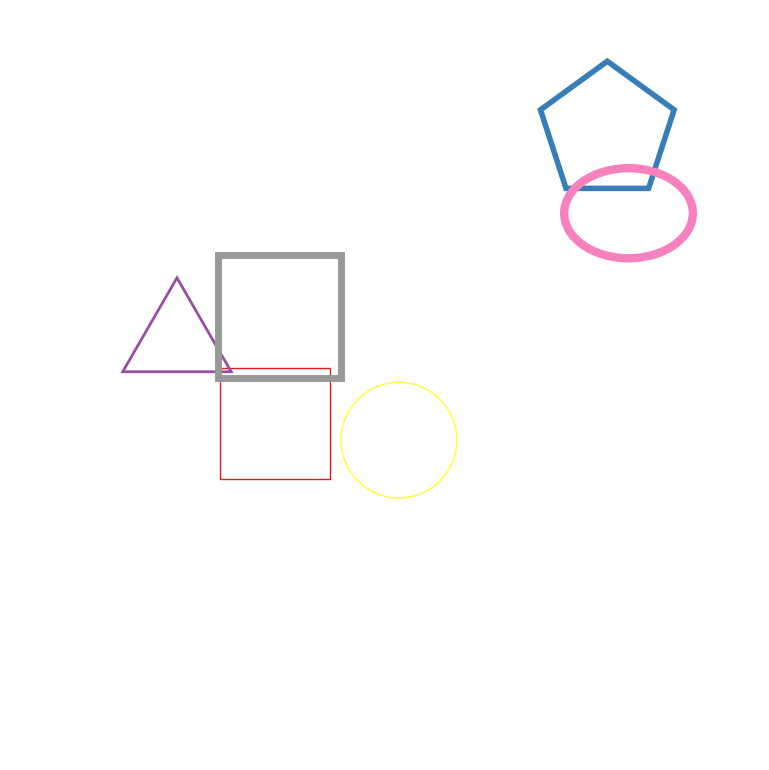[{"shape": "square", "thickness": 0.5, "radius": 0.36, "center": [0.357, 0.45]}, {"shape": "pentagon", "thickness": 2, "radius": 0.46, "center": [0.789, 0.829]}, {"shape": "triangle", "thickness": 1, "radius": 0.41, "center": [0.23, 0.558]}, {"shape": "circle", "thickness": 0.5, "radius": 0.38, "center": [0.518, 0.428]}, {"shape": "oval", "thickness": 3, "radius": 0.42, "center": [0.816, 0.723]}, {"shape": "square", "thickness": 2.5, "radius": 0.4, "center": [0.363, 0.589]}]